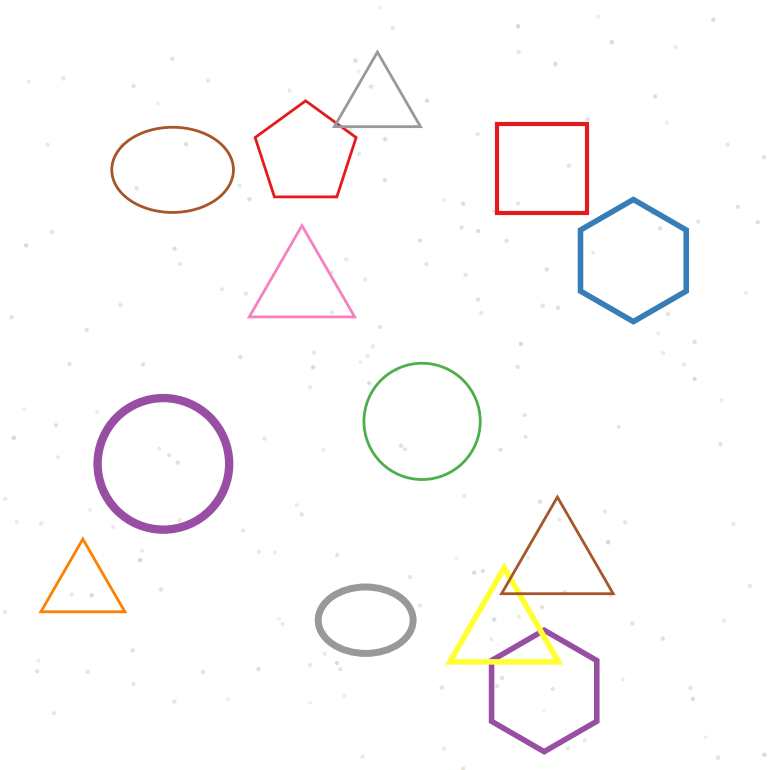[{"shape": "square", "thickness": 1.5, "radius": 0.29, "center": [0.704, 0.781]}, {"shape": "pentagon", "thickness": 1, "radius": 0.34, "center": [0.397, 0.8]}, {"shape": "hexagon", "thickness": 2, "radius": 0.4, "center": [0.823, 0.662]}, {"shape": "circle", "thickness": 1, "radius": 0.38, "center": [0.548, 0.453]}, {"shape": "hexagon", "thickness": 2, "radius": 0.39, "center": [0.707, 0.103]}, {"shape": "circle", "thickness": 3, "radius": 0.43, "center": [0.212, 0.398]}, {"shape": "triangle", "thickness": 1, "radius": 0.31, "center": [0.108, 0.237]}, {"shape": "triangle", "thickness": 2, "radius": 0.41, "center": [0.655, 0.181]}, {"shape": "oval", "thickness": 1, "radius": 0.4, "center": [0.224, 0.779]}, {"shape": "triangle", "thickness": 1, "radius": 0.42, "center": [0.724, 0.271]}, {"shape": "triangle", "thickness": 1, "radius": 0.4, "center": [0.392, 0.628]}, {"shape": "oval", "thickness": 2.5, "radius": 0.31, "center": [0.475, 0.195]}, {"shape": "triangle", "thickness": 1, "radius": 0.32, "center": [0.49, 0.868]}]